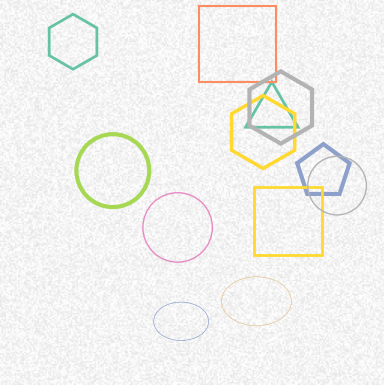[{"shape": "triangle", "thickness": 2, "radius": 0.39, "center": [0.706, 0.709]}, {"shape": "hexagon", "thickness": 2, "radius": 0.36, "center": [0.19, 0.892]}, {"shape": "square", "thickness": 1.5, "radius": 0.5, "center": [0.617, 0.886]}, {"shape": "pentagon", "thickness": 3, "radius": 0.36, "center": [0.84, 0.554]}, {"shape": "oval", "thickness": 0.5, "radius": 0.36, "center": [0.471, 0.165]}, {"shape": "circle", "thickness": 1, "radius": 0.45, "center": [0.461, 0.409]}, {"shape": "circle", "thickness": 3, "radius": 0.47, "center": [0.293, 0.557]}, {"shape": "square", "thickness": 2, "radius": 0.44, "center": [0.748, 0.426]}, {"shape": "hexagon", "thickness": 2.5, "radius": 0.47, "center": [0.683, 0.657]}, {"shape": "oval", "thickness": 0.5, "radius": 0.45, "center": [0.666, 0.218]}, {"shape": "circle", "thickness": 1, "radius": 0.38, "center": [0.876, 0.518]}, {"shape": "hexagon", "thickness": 3, "radius": 0.47, "center": [0.729, 0.721]}]